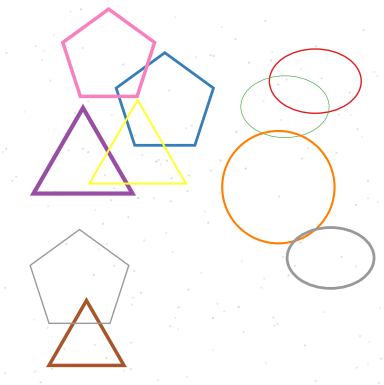[{"shape": "oval", "thickness": 1, "radius": 0.6, "center": [0.819, 0.789]}, {"shape": "pentagon", "thickness": 2, "radius": 0.66, "center": [0.428, 0.73]}, {"shape": "oval", "thickness": 0.5, "radius": 0.57, "center": [0.74, 0.723]}, {"shape": "triangle", "thickness": 3, "radius": 0.74, "center": [0.216, 0.572]}, {"shape": "circle", "thickness": 1.5, "radius": 0.73, "center": [0.723, 0.514]}, {"shape": "triangle", "thickness": 1.5, "radius": 0.72, "center": [0.358, 0.596]}, {"shape": "triangle", "thickness": 2.5, "radius": 0.56, "center": [0.225, 0.107]}, {"shape": "pentagon", "thickness": 2.5, "radius": 0.63, "center": [0.282, 0.851]}, {"shape": "pentagon", "thickness": 1, "radius": 0.67, "center": [0.206, 0.269]}, {"shape": "oval", "thickness": 2, "radius": 0.56, "center": [0.859, 0.33]}]